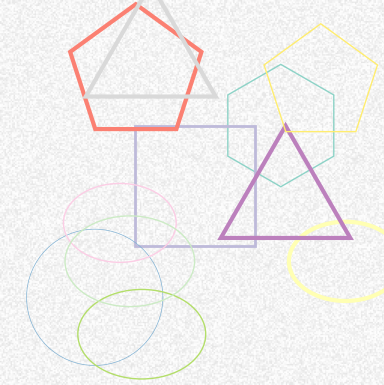[{"shape": "hexagon", "thickness": 1, "radius": 0.79, "center": [0.729, 0.674]}, {"shape": "oval", "thickness": 3, "radius": 0.74, "center": [0.897, 0.321]}, {"shape": "square", "thickness": 2, "radius": 0.78, "center": [0.506, 0.518]}, {"shape": "pentagon", "thickness": 3, "radius": 0.9, "center": [0.353, 0.81]}, {"shape": "circle", "thickness": 0.5, "radius": 0.88, "center": [0.246, 0.228]}, {"shape": "oval", "thickness": 1, "radius": 0.83, "center": [0.368, 0.132]}, {"shape": "oval", "thickness": 1, "radius": 0.73, "center": [0.311, 0.421]}, {"shape": "triangle", "thickness": 3, "radius": 0.97, "center": [0.392, 0.847]}, {"shape": "triangle", "thickness": 3, "radius": 0.97, "center": [0.742, 0.479]}, {"shape": "oval", "thickness": 1, "radius": 0.84, "center": [0.337, 0.321]}, {"shape": "pentagon", "thickness": 1, "radius": 0.77, "center": [0.833, 0.783]}]